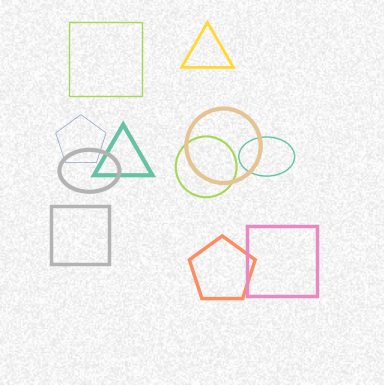[{"shape": "triangle", "thickness": 3, "radius": 0.44, "center": [0.32, 0.589]}, {"shape": "oval", "thickness": 1, "radius": 0.36, "center": [0.693, 0.593]}, {"shape": "pentagon", "thickness": 2.5, "radius": 0.45, "center": [0.577, 0.297]}, {"shape": "pentagon", "thickness": 0.5, "radius": 0.34, "center": [0.21, 0.634]}, {"shape": "square", "thickness": 2.5, "radius": 0.45, "center": [0.733, 0.322]}, {"shape": "circle", "thickness": 1.5, "radius": 0.39, "center": [0.535, 0.567]}, {"shape": "square", "thickness": 1, "radius": 0.48, "center": [0.273, 0.847]}, {"shape": "triangle", "thickness": 2, "radius": 0.39, "center": [0.539, 0.864]}, {"shape": "circle", "thickness": 3, "radius": 0.48, "center": [0.581, 0.621]}, {"shape": "square", "thickness": 2.5, "radius": 0.38, "center": [0.208, 0.389]}, {"shape": "oval", "thickness": 3, "radius": 0.39, "center": [0.232, 0.556]}]